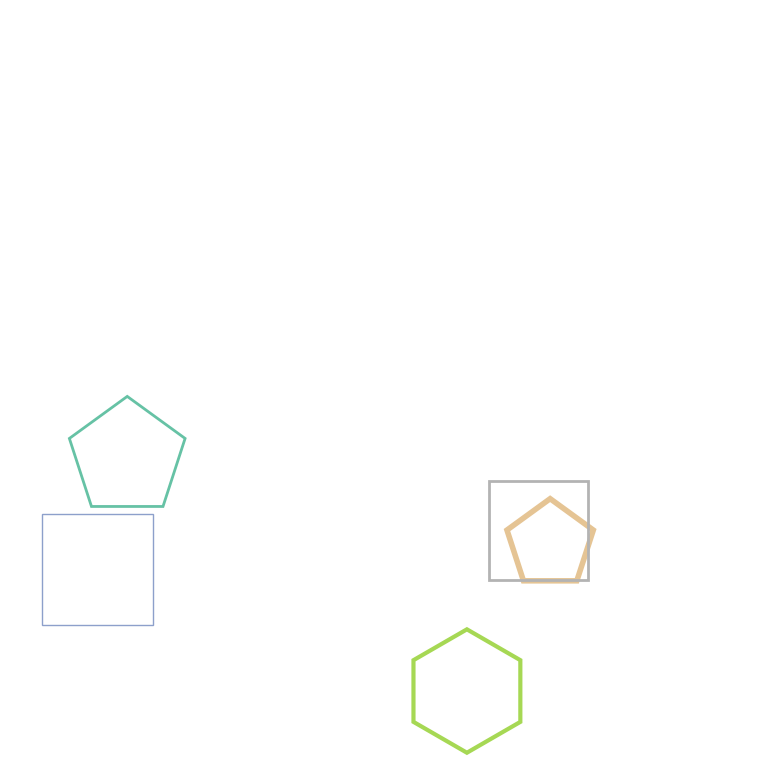[{"shape": "pentagon", "thickness": 1, "radius": 0.4, "center": [0.165, 0.406]}, {"shape": "square", "thickness": 0.5, "radius": 0.36, "center": [0.127, 0.26]}, {"shape": "hexagon", "thickness": 1.5, "radius": 0.4, "center": [0.606, 0.103]}, {"shape": "pentagon", "thickness": 2, "radius": 0.29, "center": [0.714, 0.293]}, {"shape": "square", "thickness": 1, "radius": 0.32, "center": [0.699, 0.311]}]